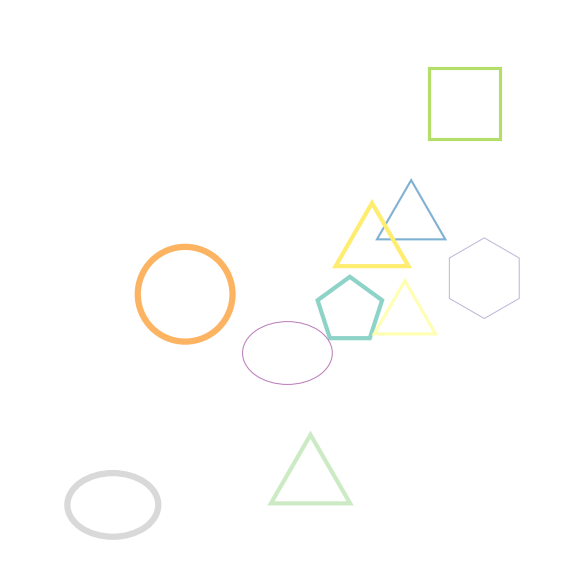[{"shape": "pentagon", "thickness": 2, "radius": 0.29, "center": [0.606, 0.461]}, {"shape": "triangle", "thickness": 1.5, "radius": 0.31, "center": [0.701, 0.452]}, {"shape": "hexagon", "thickness": 0.5, "radius": 0.35, "center": [0.839, 0.517]}, {"shape": "triangle", "thickness": 1, "radius": 0.34, "center": [0.712, 0.619]}, {"shape": "circle", "thickness": 3, "radius": 0.41, "center": [0.321, 0.49]}, {"shape": "square", "thickness": 1.5, "radius": 0.31, "center": [0.805, 0.821]}, {"shape": "oval", "thickness": 3, "radius": 0.39, "center": [0.195, 0.125]}, {"shape": "oval", "thickness": 0.5, "radius": 0.39, "center": [0.498, 0.388]}, {"shape": "triangle", "thickness": 2, "radius": 0.4, "center": [0.538, 0.167]}, {"shape": "triangle", "thickness": 2, "radius": 0.36, "center": [0.644, 0.575]}]